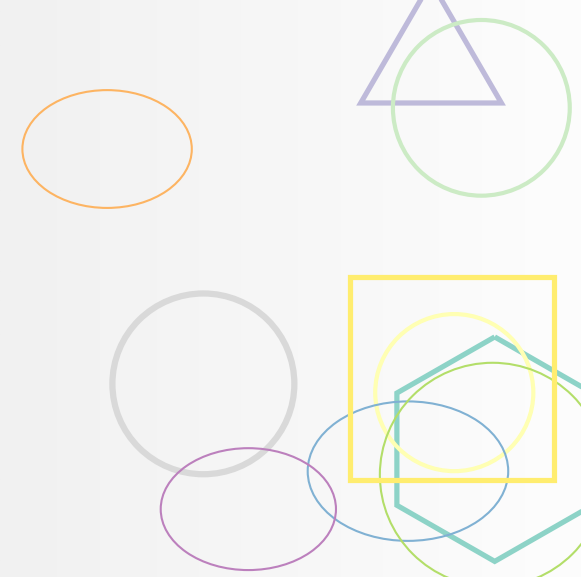[{"shape": "hexagon", "thickness": 2.5, "radius": 0.97, "center": [0.851, 0.221]}, {"shape": "circle", "thickness": 2, "radius": 0.68, "center": [0.782, 0.319]}, {"shape": "triangle", "thickness": 2.5, "radius": 0.7, "center": [0.742, 0.891]}, {"shape": "oval", "thickness": 1, "radius": 0.86, "center": [0.702, 0.183]}, {"shape": "oval", "thickness": 1, "radius": 0.73, "center": [0.184, 0.741]}, {"shape": "circle", "thickness": 1, "radius": 0.97, "center": [0.848, 0.177]}, {"shape": "circle", "thickness": 3, "radius": 0.78, "center": [0.35, 0.334]}, {"shape": "oval", "thickness": 1, "radius": 0.75, "center": [0.427, 0.118]}, {"shape": "circle", "thickness": 2, "radius": 0.76, "center": [0.828, 0.812]}, {"shape": "square", "thickness": 2.5, "radius": 0.88, "center": [0.778, 0.343]}]